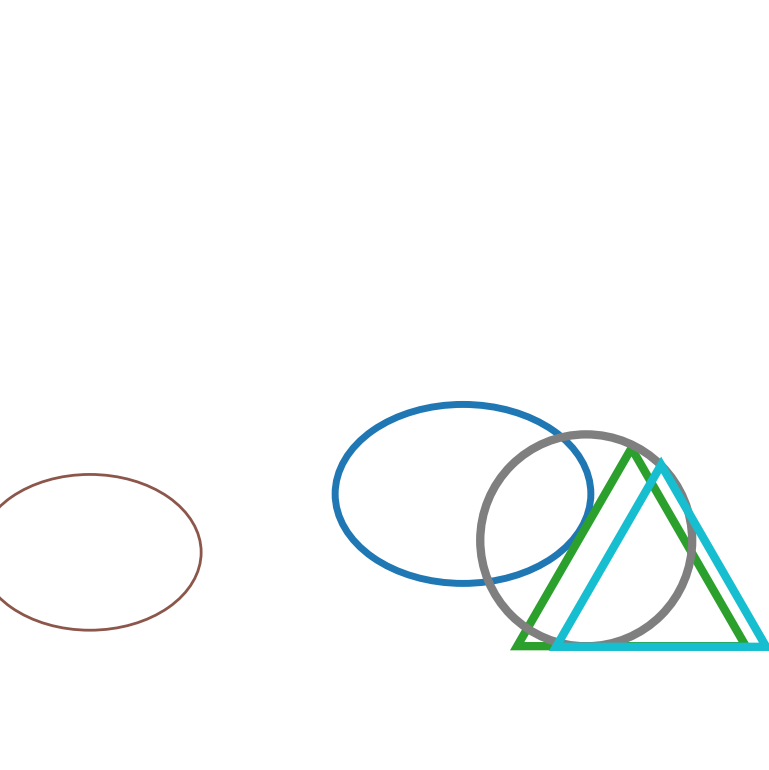[{"shape": "oval", "thickness": 2.5, "radius": 0.83, "center": [0.601, 0.359]}, {"shape": "triangle", "thickness": 3, "radius": 0.86, "center": [0.82, 0.247]}, {"shape": "oval", "thickness": 1, "radius": 0.72, "center": [0.117, 0.283]}, {"shape": "circle", "thickness": 3, "radius": 0.69, "center": [0.761, 0.298]}, {"shape": "triangle", "thickness": 3, "radius": 0.79, "center": [0.859, 0.239]}]